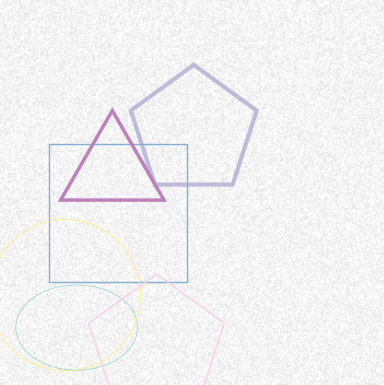[{"shape": "oval", "thickness": 0.5, "radius": 0.79, "center": [0.199, 0.149]}, {"shape": "pentagon", "thickness": 3, "radius": 0.86, "center": [0.503, 0.66]}, {"shape": "square", "thickness": 1, "radius": 0.9, "center": [0.306, 0.446]}, {"shape": "pentagon", "thickness": 1, "radius": 0.92, "center": [0.406, 0.103]}, {"shape": "triangle", "thickness": 2.5, "radius": 0.78, "center": [0.292, 0.558]}, {"shape": "circle", "thickness": 0.5, "radius": 0.98, "center": [0.169, 0.234]}]